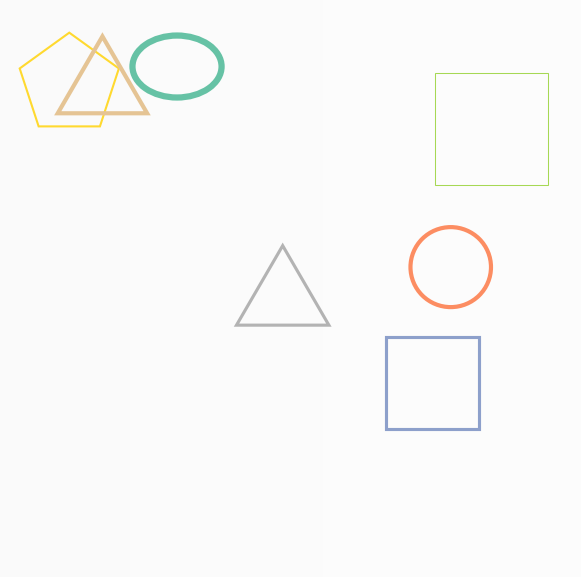[{"shape": "oval", "thickness": 3, "radius": 0.38, "center": [0.305, 0.884]}, {"shape": "circle", "thickness": 2, "radius": 0.35, "center": [0.775, 0.537]}, {"shape": "square", "thickness": 1.5, "radius": 0.4, "center": [0.744, 0.336]}, {"shape": "square", "thickness": 0.5, "radius": 0.48, "center": [0.846, 0.775]}, {"shape": "pentagon", "thickness": 1, "radius": 0.45, "center": [0.119, 0.853]}, {"shape": "triangle", "thickness": 2, "radius": 0.44, "center": [0.176, 0.847]}, {"shape": "triangle", "thickness": 1.5, "radius": 0.46, "center": [0.486, 0.482]}]